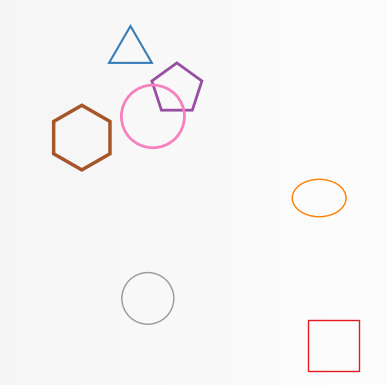[{"shape": "square", "thickness": 1, "radius": 0.34, "center": [0.861, 0.102]}, {"shape": "triangle", "thickness": 1.5, "radius": 0.32, "center": [0.337, 0.869]}, {"shape": "pentagon", "thickness": 2, "radius": 0.34, "center": [0.456, 0.769]}, {"shape": "oval", "thickness": 1, "radius": 0.35, "center": [0.824, 0.486]}, {"shape": "hexagon", "thickness": 2.5, "radius": 0.42, "center": [0.211, 0.643]}, {"shape": "circle", "thickness": 2, "radius": 0.41, "center": [0.395, 0.698]}, {"shape": "circle", "thickness": 1, "radius": 0.34, "center": [0.382, 0.225]}]